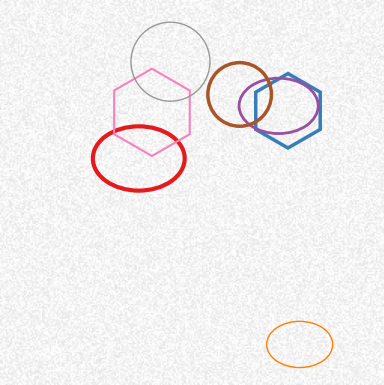[{"shape": "oval", "thickness": 3, "radius": 0.6, "center": [0.36, 0.588]}, {"shape": "hexagon", "thickness": 2.5, "radius": 0.48, "center": [0.748, 0.712]}, {"shape": "oval", "thickness": 2, "radius": 0.51, "center": [0.724, 0.725]}, {"shape": "oval", "thickness": 1, "radius": 0.43, "center": [0.778, 0.105]}, {"shape": "circle", "thickness": 2.5, "radius": 0.41, "center": [0.622, 0.755]}, {"shape": "hexagon", "thickness": 1.5, "radius": 0.57, "center": [0.395, 0.708]}, {"shape": "circle", "thickness": 1, "radius": 0.51, "center": [0.443, 0.84]}]